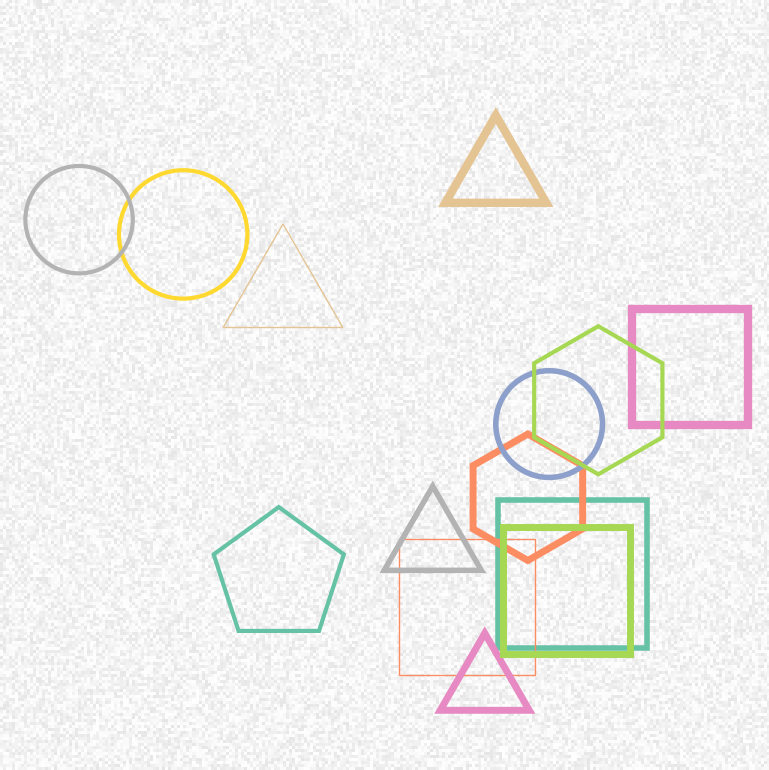[{"shape": "square", "thickness": 2, "radius": 0.48, "center": [0.744, 0.255]}, {"shape": "pentagon", "thickness": 1.5, "radius": 0.44, "center": [0.362, 0.253]}, {"shape": "square", "thickness": 0.5, "radius": 0.44, "center": [0.607, 0.212]}, {"shape": "hexagon", "thickness": 2.5, "radius": 0.41, "center": [0.686, 0.354]}, {"shape": "circle", "thickness": 2, "radius": 0.35, "center": [0.713, 0.449]}, {"shape": "triangle", "thickness": 2.5, "radius": 0.33, "center": [0.63, 0.111]}, {"shape": "square", "thickness": 3, "radius": 0.38, "center": [0.896, 0.523]}, {"shape": "square", "thickness": 2.5, "radius": 0.41, "center": [0.736, 0.234]}, {"shape": "hexagon", "thickness": 1.5, "radius": 0.48, "center": [0.777, 0.48]}, {"shape": "circle", "thickness": 1.5, "radius": 0.42, "center": [0.238, 0.696]}, {"shape": "triangle", "thickness": 0.5, "radius": 0.45, "center": [0.368, 0.619]}, {"shape": "triangle", "thickness": 3, "radius": 0.38, "center": [0.644, 0.774]}, {"shape": "circle", "thickness": 1.5, "radius": 0.35, "center": [0.103, 0.715]}, {"shape": "triangle", "thickness": 2, "radius": 0.36, "center": [0.562, 0.296]}]